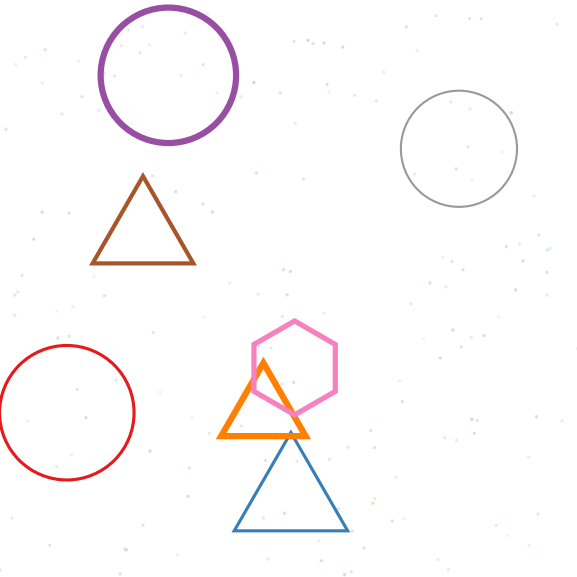[{"shape": "circle", "thickness": 1.5, "radius": 0.58, "center": [0.116, 0.284]}, {"shape": "triangle", "thickness": 1.5, "radius": 0.57, "center": [0.504, 0.137]}, {"shape": "circle", "thickness": 3, "radius": 0.59, "center": [0.292, 0.869]}, {"shape": "triangle", "thickness": 3, "radius": 0.42, "center": [0.456, 0.286]}, {"shape": "triangle", "thickness": 2, "radius": 0.5, "center": [0.248, 0.593]}, {"shape": "hexagon", "thickness": 2.5, "radius": 0.41, "center": [0.51, 0.362]}, {"shape": "circle", "thickness": 1, "radius": 0.5, "center": [0.795, 0.742]}]